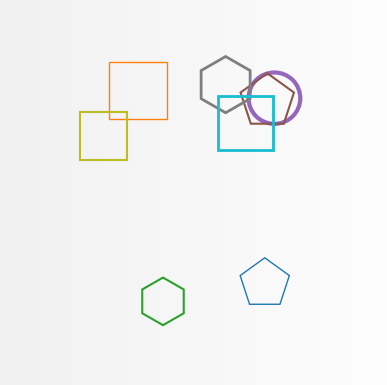[{"shape": "pentagon", "thickness": 1, "radius": 0.33, "center": [0.683, 0.264]}, {"shape": "square", "thickness": 1, "radius": 0.37, "center": [0.356, 0.765]}, {"shape": "hexagon", "thickness": 1.5, "radius": 0.31, "center": [0.421, 0.217]}, {"shape": "circle", "thickness": 3, "radius": 0.33, "center": [0.708, 0.745]}, {"shape": "pentagon", "thickness": 1.5, "radius": 0.36, "center": [0.69, 0.737]}, {"shape": "hexagon", "thickness": 2, "radius": 0.37, "center": [0.582, 0.78]}, {"shape": "square", "thickness": 1.5, "radius": 0.31, "center": [0.267, 0.647]}, {"shape": "square", "thickness": 2, "radius": 0.35, "center": [0.634, 0.681]}]